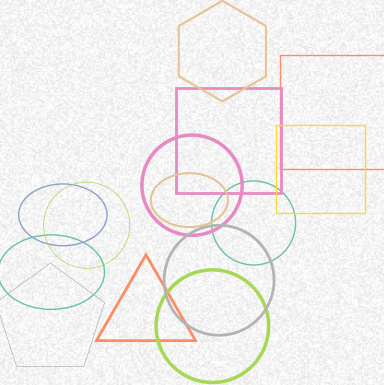[{"shape": "oval", "thickness": 1, "radius": 0.69, "center": [0.133, 0.293]}, {"shape": "circle", "thickness": 1, "radius": 0.55, "center": [0.659, 0.421]}, {"shape": "square", "thickness": 1, "radius": 0.74, "center": [0.875, 0.709]}, {"shape": "triangle", "thickness": 2, "radius": 0.74, "center": [0.379, 0.19]}, {"shape": "oval", "thickness": 1, "radius": 0.57, "center": [0.163, 0.442]}, {"shape": "circle", "thickness": 2.5, "radius": 0.65, "center": [0.499, 0.519]}, {"shape": "square", "thickness": 2, "radius": 0.68, "center": [0.595, 0.635]}, {"shape": "circle", "thickness": 2.5, "radius": 0.73, "center": [0.552, 0.153]}, {"shape": "circle", "thickness": 0.5, "radius": 0.56, "center": [0.225, 0.415]}, {"shape": "square", "thickness": 1, "radius": 0.57, "center": [0.833, 0.561]}, {"shape": "hexagon", "thickness": 1.5, "radius": 0.65, "center": [0.578, 0.867]}, {"shape": "oval", "thickness": 1.5, "radius": 0.5, "center": [0.492, 0.48]}, {"shape": "circle", "thickness": 2, "radius": 0.71, "center": [0.569, 0.272]}, {"shape": "pentagon", "thickness": 0.5, "radius": 0.74, "center": [0.131, 0.168]}]